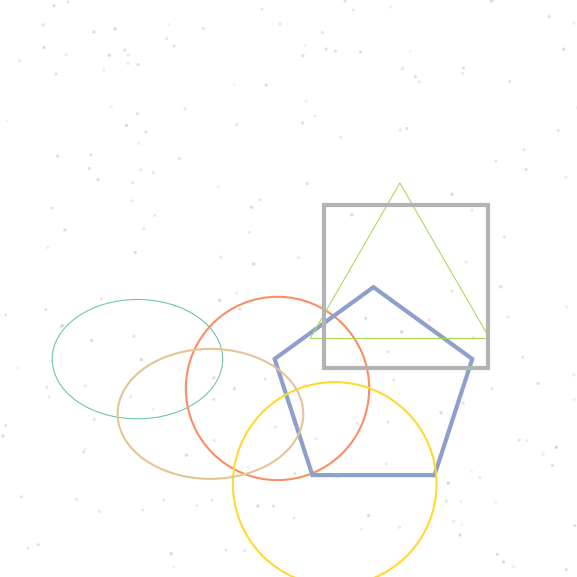[{"shape": "oval", "thickness": 0.5, "radius": 0.74, "center": [0.238, 0.377]}, {"shape": "circle", "thickness": 1, "radius": 0.79, "center": [0.481, 0.327]}, {"shape": "pentagon", "thickness": 2, "radius": 0.9, "center": [0.647, 0.322]}, {"shape": "triangle", "thickness": 0.5, "radius": 0.9, "center": [0.692, 0.503]}, {"shape": "circle", "thickness": 1, "radius": 0.88, "center": [0.58, 0.161]}, {"shape": "oval", "thickness": 1, "radius": 0.8, "center": [0.364, 0.282]}, {"shape": "square", "thickness": 2, "radius": 0.71, "center": [0.704, 0.503]}]